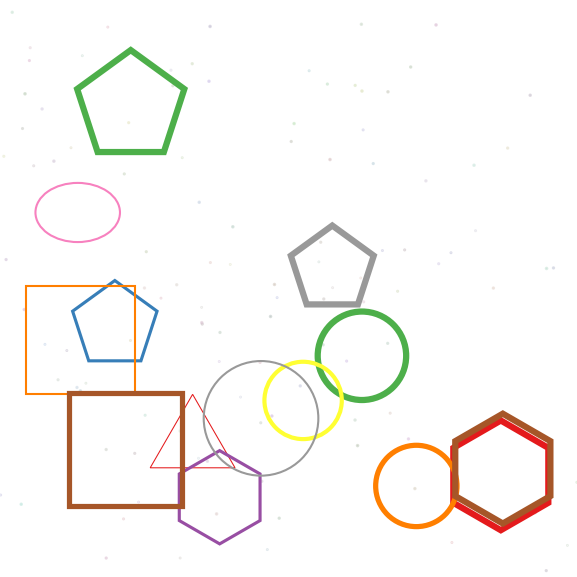[{"shape": "hexagon", "thickness": 3, "radius": 0.47, "center": [0.867, 0.176]}, {"shape": "triangle", "thickness": 0.5, "radius": 0.42, "center": [0.334, 0.232]}, {"shape": "pentagon", "thickness": 1.5, "radius": 0.38, "center": [0.199, 0.437]}, {"shape": "pentagon", "thickness": 3, "radius": 0.49, "center": [0.226, 0.815]}, {"shape": "circle", "thickness": 3, "radius": 0.38, "center": [0.627, 0.383]}, {"shape": "hexagon", "thickness": 1.5, "radius": 0.4, "center": [0.38, 0.138]}, {"shape": "square", "thickness": 1, "radius": 0.47, "center": [0.14, 0.41]}, {"shape": "circle", "thickness": 2.5, "radius": 0.35, "center": [0.721, 0.158]}, {"shape": "circle", "thickness": 2, "radius": 0.33, "center": [0.525, 0.306]}, {"shape": "square", "thickness": 2.5, "radius": 0.49, "center": [0.218, 0.22]}, {"shape": "hexagon", "thickness": 3, "radius": 0.48, "center": [0.871, 0.188]}, {"shape": "oval", "thickness": 1, "radius": 0.37, "center": [0.135, 0.631]}, {"shape": "pentagon", "thickness": 3, "radius": 0.38, "center": [0.575, 0.533]}, {"shape": "circle", "thickness": 1, "radius": 0.5, "center": [0.452, 0.275]}]